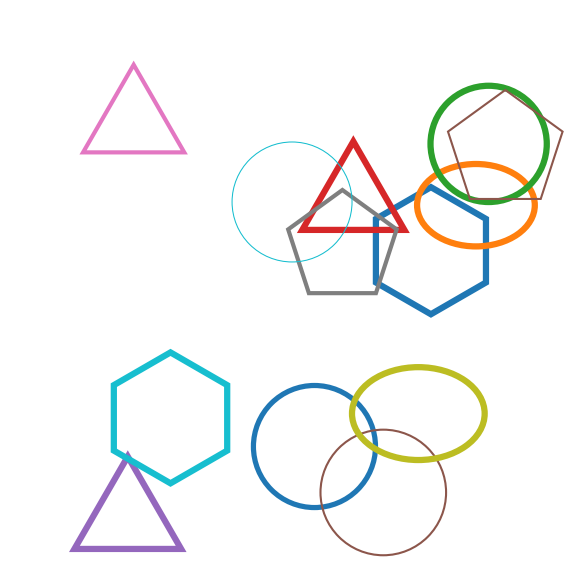[{"shape": "hexagon", "thickness": 3, "radius": 0.55, "center": [0.746, 0.565]}, {"shape": "circle", "thickness": 2.5, "radius": 0.53, "center": [0.545, 0.226]}, {"shape": "oval", "thickness": 3, "radius": 0.51, "center": [0.824, 0.644]}, {"shape": "circle", "thickness": 3, "radius": 0.5, "center": [0.846, 0.75]}, {"shape": "triangle", "thickness": 3, "radius": 0.51, "center": [0.612, 0.652]}, {"shape": "triangle", "thickness": 3, "radius": 0.53, "center": [0.221, 0.102]}, {"shape": "circle", "thickness": 1, "radius": 0.54, "center": [0.664, 0.146]}, {"shape": "pentagon", "thickness": 1, "radius": 0.52, "center": [0.875, 0.739]}, {"shape": "triangle", "thickness": 2, "radius": 0.51, "center": [0.231, 0.786]}, {"shape": "pentagon", "thickness": 2, "radius": 0.49, "center": [0.593, 0.571]}, {"shape": "oval", "thickness": 3, "radius": 0.57, "center": [0.724, 0.283]}, {"shape": "circle", "thickness": 0.5, "radius": 0.52, "center": [0.506, 0.649]}, {"shape": "hexagon", "thickness": 3, "radius": 0.57, "center": [0.295, 0.276]}]